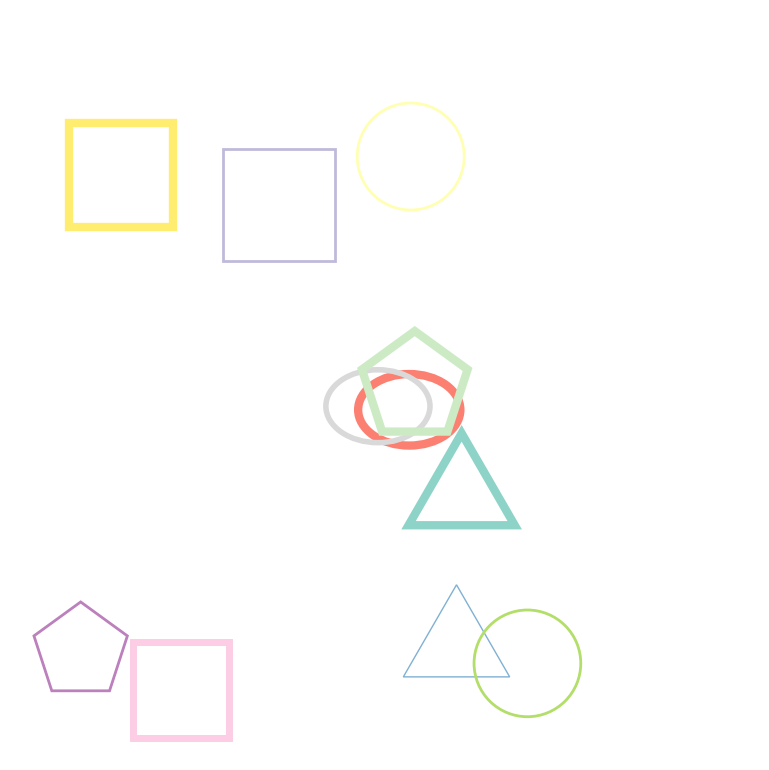[{"shape": "triangle", "thickness": 3, "radius": 0.4, "center": [0.6, 0.358]}, {"shape": "circle", "thickness": 1, "radius": 0.35, "center": [0.533, 0.797]}, {"shape": "square", "thickness": 1, "radius": 0.36, "center": [0.362, 0.734]}, {"shape": "oval", "thickness": 3, "radius": 0.33, "center": [0.531, 0.468]}, {"shape": "triangle", "thickness": 0.5, "radius": 0.4, "center": [0.593, 0.161]}, {"shape": "circle", "thickness": 1, "radius": 0.35, "center": [0.685, 0.138]}, {"shape": "square", "thickness": 2.5, "radius": 0.31, "center": [0.236, 0.104]}, {"shape": "oval", "thickness": 2, "radius": 0.34, "center": [0.491, 0.472]}, {"shape": "pentagon", "thickness": 1, "radius": 0.32, "center": [0.105, 0.154]}, {"shape": "pentagon", "thickness": 3, "radius": 0.36, "center": [0.539, 0.498]}, {"shape": "square", "thickness": 3, "radius": 0.34, "center": [0.157, 0.773]}]